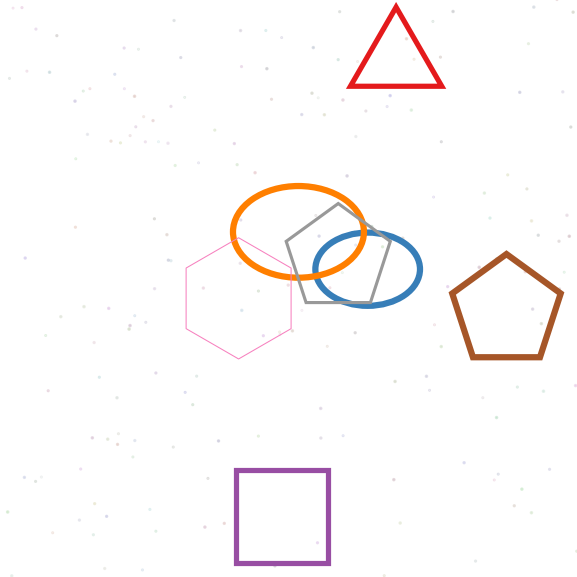[{"shape": "triangle", "thickness": 2.5, "radius": 0.46, "center": [0.686, 0.895]}, {"shape": "oval", "thickness": 3, "radius": 0.45, "center": [0.637, 0.533]}, {"shape": "square", "thickness": 2.5, "radius": 0.4, "center": [0.488, 0.105]}, {"shape": "oval", "thickness": 3, "radius": 0.57, "center": [0.517, 0.598]}, {"shape": "pentagon", "thickness": 3, "radius": 0.49, "center": [0.877, 0.46]}, {"shape": "hexagon", "thickness": 0.5, "radius": 0.52, "center": [0.413, 0.483]}, {"shape": "pentagon", "thickness": 1.5, "radius": 0.47, "center": [0.586, 0.552]}]